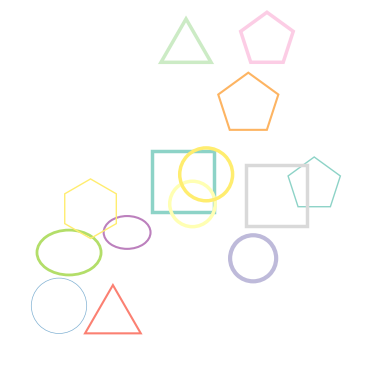[{"shape": "pentagon", "thickness": 1, "radius": 0.36, "center": [0.816, 0.521]}, {"shape": "square", "thickness": 2.5, "radius": 0.4, "center": [0.475, 0.528]}, {"shape": "circle", "thickness": 2.5, "radius": 0.3, "center": [0.5, 0.47]}, {"shape": "circle", "thickness": 3, "radius": 0.3, "center": [0.658, 0.329]}, {"shape": "triangle", "thickness": 1.5, "radius": 0.42, "center": [0.293, 0.176]}, {"shape": "circle", "thickness": 0.5, "radius": 0.36, "center": [0.153, 0.206]}, {"shape": "pentagon", "thickness": 1.5, "radius": 0.41, "center": [0.645, 0.729]}, {"shape": "oval", "thickness": 2, "radius": 0.42, "center": [0.179, 0.344]}, {"shape": "pentagon", "thickness": 2.5, "radius": 0.36, "center": [0.693, 0.896]}, {"shape": "square", "thickness": 2.5, "radius": 0.39, "center": [0.718, 0.492]}, {"shape": "oval", "thickness": 1.5, "radius": 0.3, "center": [0.33, 0.396]}, {"shape": "triangle", "thickness": 2.5, "radius": 0.38, "center": [0.483, 0.876]}, {"shape": "hexagon", "thickness": 1, "radius": 0.39, "center": [0.235, 0.458]}, {"shape": "circle", "thickness": 2.5, "radius": 0.34, "center": [0.535, 0.547]}]